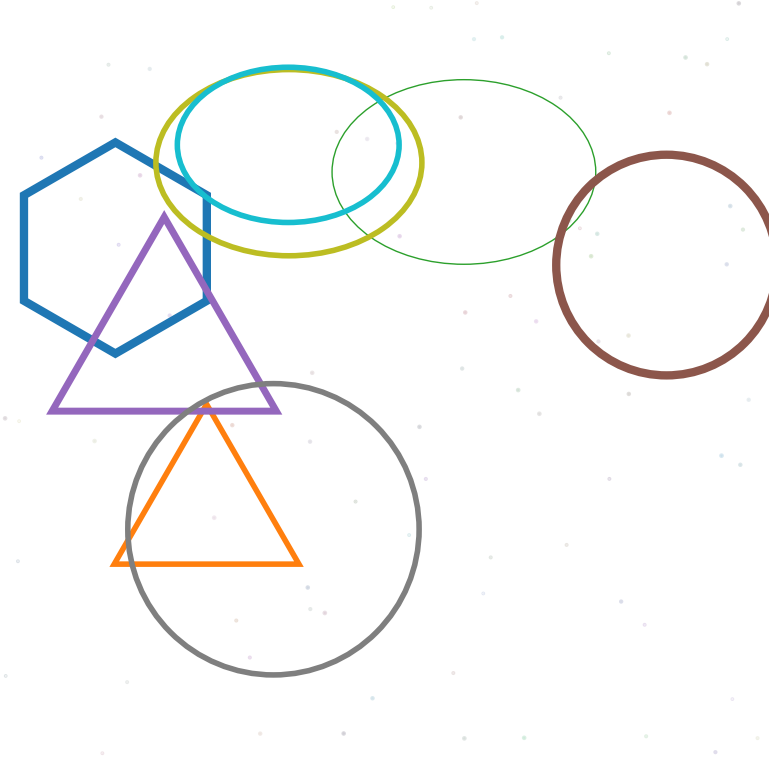[{"shape": "hexagon", "thickness": 3, "radius": 0.69, "center": [0.15, 0.678]}, {"shape": "triangle", "thickness": 2, "radius": 0.69, "center": [0.268, 0.337]}, {"shape": "oval", "thickness": 0.5, "radius": 0.86, "center": [0.602, 0.777]}, {"shape": "triangle", "thickness": 2.5, "radius": 0.84, "center": [0.213, 0.55]}, {"shape": "circle", "thickness": 3, "radius": 0.72, "center": [0.866, 0.656]}, {"shape": "circle", "thickness": 2, "radius": 0.95, "center": [0.355, 0.313]}, {"shape": "oval", "thickness": 2, "radius": 0.86, "center": [0.375, 0.789]}, {"shape": "oval", "thickness": 2, "radius": 0.72, "center": [0.374, 0.812]}]